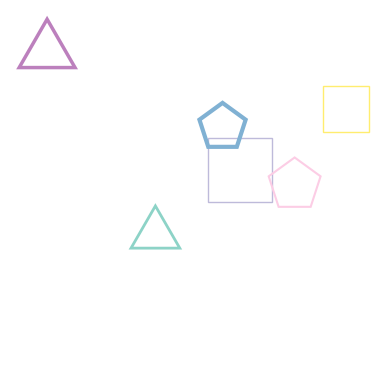[{"shape": "triangle", "thickness": 2, "radius": 0.37, "center": [0.404, 0.392]}, {"shape": "square", "thickness": 1, "radius": 0.42, "center": [0.623, 0.558]}, {"shape": "pentagon", "thickness": 3, "radius": 0.32, "center": [0.578, 0.67]}, {"shape": "pentagon", "thickness": 1.5, "radius": 0.35, "center": [0.765, 0.52]}, {"shape": "triangle", "thickness": 2.5, "radius": 0.42, "center": [0.122, 0.866]}, {"shape": "square", "thickness": 1, "radius": 0.3, "center": [0.898, 0.717]}]